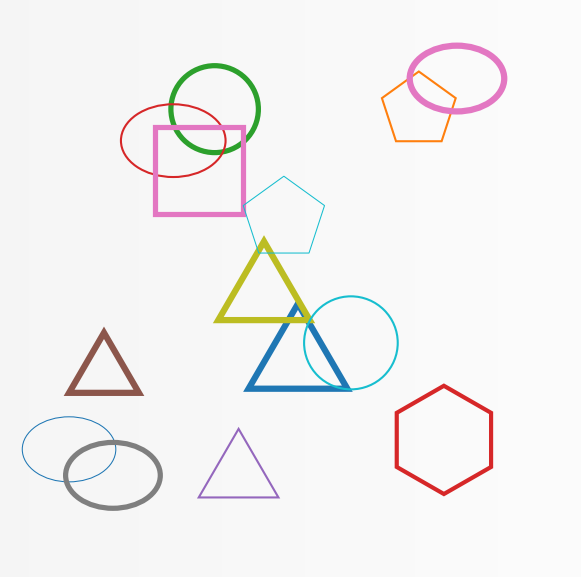[{"shape": "triangle", "thickness": 3, "radius": 0.49, "center": [0.513, 0.375]}, {"shape": "oval", "thickness": 0.5, "radius": 0.4, "center": [0.119, 0.221]}, {"shape": "pentagon", "thickness": 1, "radius": 0.33, "center": [0.721, 0.809]}, {"shape": "circle", "thickness": 2.5, "radius": 0.38, "center": [0.369, 0.81]}, {"shape": "hexagon", "thickness": 2, "radius": 0.47, "center": [0.764, 0.237]}, {"shape": "oval", "thickness": 1, "radius": 0.45, "center": [0.298, 0.756]}, {"shape": "triangle", "thickness": 1, "radius": 0.4, "center": [0.41, 0.177]}, {"shape": "triangle", "thickness": 3, "radius": 0.35, "center": [0.179, 0.354]}, {"shape": "oval", "thickness": 3, "radius": 0.41, "center": [0.786, 0.863]}, {"shape": "square", "thickness": 2.5, "radius": 0.38, "center": [0.342, 0.704]}, {"shape": "oval", "thickness": 2.5, "radius": 0.41, "center": [0.194, 0.176]}, {"shape": "triangle", "thickness": 3, "radius": 0.45, "center": [0.454, 0.49]}, {"shape": "circle", "thickness": 1, "radius": 0.4, "center": [0.604, 0.405]}, {"shape": "pentagon", "thickness": 0.5, "radius": 0.37, "center": [0.488, 0.62]}]